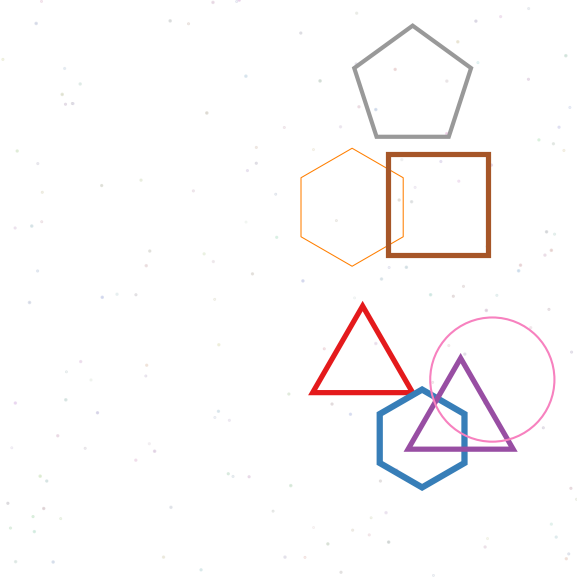[{"shape": "triangle", "thickness": 2.5, "radius": 0.5, "center": [0.628, 0.369]}, {"shape": "hexagon", "thickness": 3, "radius": 0.42, "center": [0.731, 0.24]}, {"shape": "triangle", "thickness": 2.5, "radius": 0.53, "center": [0.798, 0.274]}, {"shape": "hexagon", "thickness": 0.5, "radius": 0.51, "center": [0.61, 0.64]}, {"shape": "square", "thickness": 2.5, "radius": 0.43, "center": [0.758, 0.645]}, {"shape": "circle", "thickness": 1, "radius": 0.54, "center": [0.853, 0.342]}, {"shape": "pentagon", "thickness": 2, "radius": 0.53, "center": [0.715, 0.848]}]